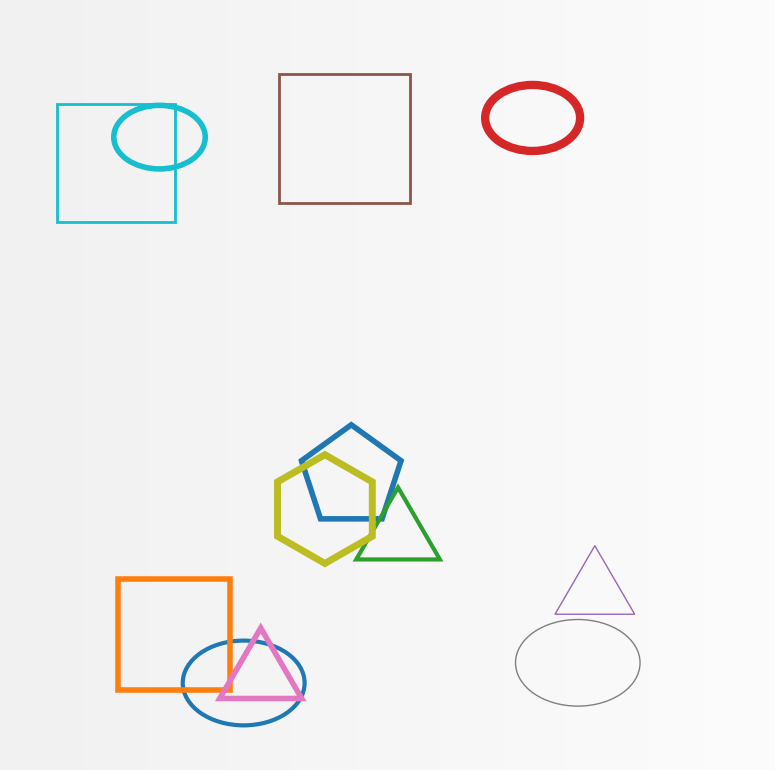[{"shape": "pentagon", "thickness": 2, "radius": 0.34, "center": [0.453, 0.381]}, {"shape": "oval", "thickness": 1.5, "radius": 0.39, "center": [0.314, 0.113]}, {"shape": "square", "thickness": 2, "radius": 0.36, "center": [0.225, 0.176]}, {"shape": "triangle", "thickness": 1.5, "radius": 0.31, "center": [0.514, 0.305]}, {"shape": "oval", "thickness": 3, "radius": 0.31, "center": [0.687, 0.847]}, {"shape": "triangle", "thickness": 0.5, "radius": 0.3, "center": [0.768, 0.232]}, {"shape": "square", "thickness": 1, "radius": 0.42, "center": [0.445, 0.82]}, {"shape": "triangle", "thickness": 2, "radius": 0.31, "center": [0.336, 0.123]}, {"shape": "oval", "thickness": 0.5, "radius": 0.4, "center": [0.746, 0.139]}, {"shape": "hexagon", "thickness": 2.5, "radius": 0.35, "center": [0.419, 0.339]}, {"shape": "oval", "thickness": 2, "radius": 0.3, "center": [0.206, 0.822]}, {"shape": "square", "thickness": 1, "radius": 0.38, "center": [0.15, 0.789]}]